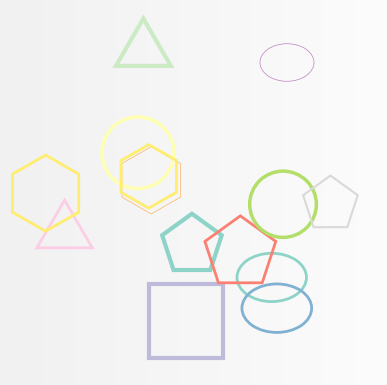[{"shape": "oval", "thickness": 2, "radius": 0.45, "center": [0.701, 0.279]}, {"shape": "pentagon", "thickness": 3, "radius": 0.4, "center": [0.495, 0.364]}, {"shape": "circle", "thickness": 2.5, "radius": 0.46, "center": [0.356, 0.603]}, {"shape": "square", "thickness": 3, "radius": 0.48, "center": [0.481, 0.165]}, {"shape": "pentagon", "thickness": 2, "radius": 0.48, "center": [0.62, 0.343]}, {"shape": "oval", "thickness": 2, "radius": 0.45, "center": [0.714, 0.2]}, {"shape": "hexagon", "thickness": 0.5, "radius": 0.44, "center": [0.39, 0.532]}, {"shape": "circle", "thickness": 2.5, "radius": 0.43, "center": [0.73, 0.469]}, {"shape": "triangle", "thickness": 2, "radius": 0.41, "center": [0.167, 0.398]}, {"shape": "pentagon", "thickness": 1.5, "radius": 0.37, "center": [0.853, 0.47]}, {"shape": "oval", "thickness": 0.5, "radius": 0.35, "center": [0.741, 0.838]}, {"shape": "triangle", "thickness": 3, "radius": 0.41, "center": [0.37, 0.87]}, {"shape": "hexagon", "thickness": 2, "radius": 0.41, "center": [0.384, 0.542]}, {"shape": "hexagon", "thickness": 2, "radius": 0.49, "center": [0.118, 0.498]}]